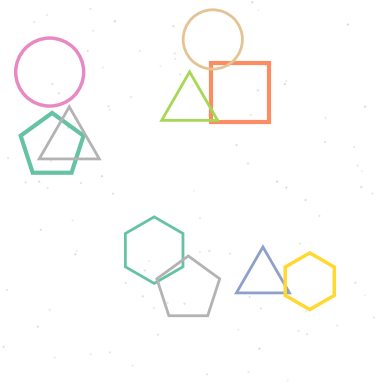[{"shape": "pentagon", "thickness": 3, "radius": 0.43, "center": [0.135, 0.621]}, {"shape": "hexagon", "thickness": 2, "radius": 0.43, "center": [0.4, 0.35]}, {"shape": "square", "thickness": 3, "radius": 0.38, "center": [0.623, 0.76]}, {"shape": "triangle", "thickness": 2, "radius": 0.4, "center": [0.683, 0.279]}, {"shape": "circle", "thickness": 2.5, "radius": 0.44, "center": [0.129, 0.813]}, {"shape": "triangle", "thickness": 2, "radius": 0.42, "center": [0.493, 0.729]}, {"shape": "hexagon", "thickness": 2.5, "radius": 0.37, "center": [0.805, 0.27]}, {"shape": "circle", "thickness": 2, "radius": 0.38, "center": [0.553, 0.898]}, {"shape": "triangle", "thickness": 2, "radius": 0.45, "center": [0.18, 0.632]}, {"shape": "pentagon", "thickness": 2, "radius": 0.43, "center": [0.489, 0.249]}]